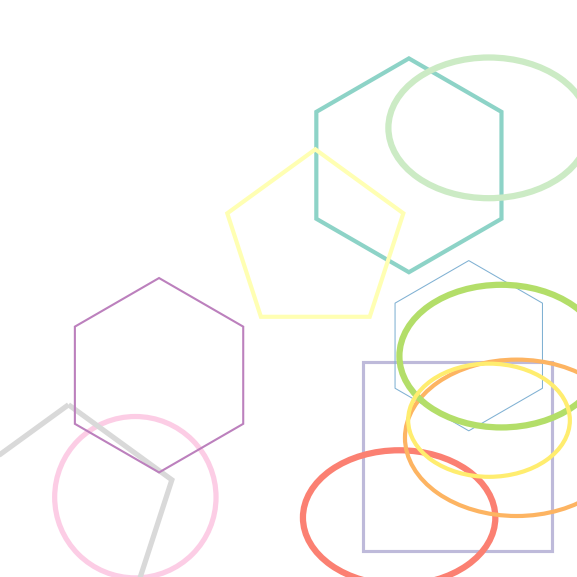[{"shape": "hexagon", "thickness": 2, "radius": 0.93, "center": [0.708, 0.713]}, {"shape": "pentagon", "thickness": 2, "radius": 0.8, "center": [0.546, 0.58]}, {"shape": "square", "thickness": 1.5, "radius": 0.82, "center": [0.792, 0.208]}, {"shape": "oval", "thickness": 3, "radius": 0.83, "center": [0.691, 0.103]}, {"shape": "hexagon", "thickness": 0.5, "radius": 0.74, "center": [0.812, 0.401]}, {"shape": "oval", "thickness": 2, "radius": 0.97, "center": [0.895, 0.241]}, {"shape": "oval", "thickness": 3, "radius": 0.88, "center": [0.868, 0.382]}, {"shape": "circle", "thickness": 2.5, "radius": 0.7, "center": [0.234, 0.138]}, {"shape": "pentagon", "thickness": 2.5, "radius": 0.94, "center": [0.119, 0.11]}, {"shape": "hexagon", "thickness": 1, "radius": 0.84, "center": [0.275, 0.349]}, {"shape": "oval", "thickness": 3, "radius": 0.87, "center": [0.847, 0.778]}, {"shape": "oval", "thickness": 2, "radius": 0.7, "center": [0.847, 0.271]}]